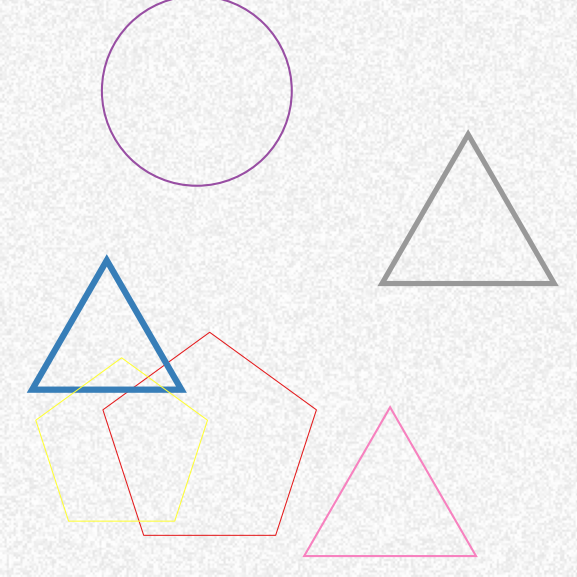[{"shape": "pentagon", "thickness": 0.5, "radius": 0.97, "center": [0.363, 0.229]}, {"shape": "triangle", "thickness": 3, "radius": 0.75, "center": [0.185, 0.399]}, {"shape": "circle", "thickness": 1, "radius": 0.82, "center": [0.341, 0.842]}, {"shape": "pentagon", "thickness": 0.5, "radius": 0.78, "center": [0.211, 0.223]}, {"shape": "triangle", "thickness": 1, "radius": 0.86, "center": [0.675, 0.122]}, {"shape": "triangle", "thickness": 2.5, "radius": 0.86, "center": [0.811, 0.594]}]